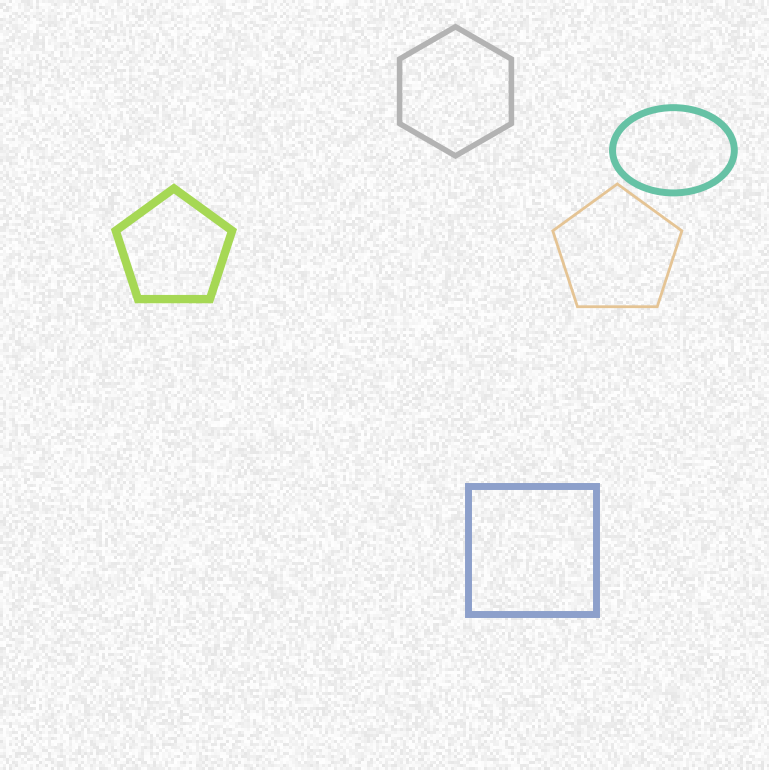[{"shape": "oval", "thickness": 2.5, "radius": 0.4, "center": [0.875, 0.805]}, {"shape": "square", "thickness": 2.5, "radius": 0.41, "center": [0.691, 0.285]}, {"shape": "pentagon", "thickness": 3, "radius": 0.4, "center": [0.226, 0.676]}, {"shape": "pentagon", "thickness": 1, "radius": 0.44, "center": [0.802, 0.673]}, {"shape": "hexagon", "thickness": 2, "radius": 0.42, "center": [0.592, 0.881]}]